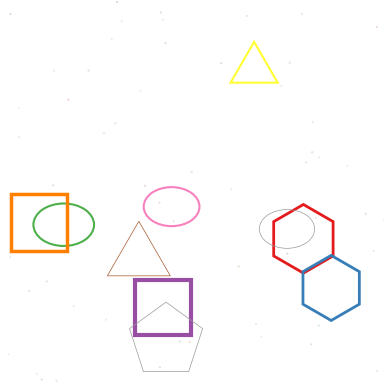[{"shape": "hexagon", "thickness": 2, "radius": 0.45, "center": [0.788, 0.38]}, {"shape": "hexagon", "thickness": 2, "radius": 0.42, "center": [0.86, 0.252]}, {"shape": "oval", "thickness": 1.5, "radius": 0.39, "center": [0.166, 0.416]}, {"shape": "square", "thickness": 3, "radius": 0.36, "center": [0.422, 0.201]}, {"shape": "square", "thickness": 2.5, "radius": 0.37, "center": [0.102, 0.422]}, {"shape": "triangle", "thickness": 1.5, "radius": 0.35, "center": [0.66, 0.821]}, {"shape": "triangle", "thickness": 0.5, "radius": 0.47, "center": [0.361, 0.331]}, {"shape": "oval", "thickness": 1.5, "radius": 0.36, "center": [0.446, 0.463]}, {"shape": "pentagon", "thickness": 0.5, "radius": 0.5, "center": [0.431, 0.115]}, {"shape": "oval", "thickness": 0.5, "radius": 0.36, "center": [0.745, 0.405]}]